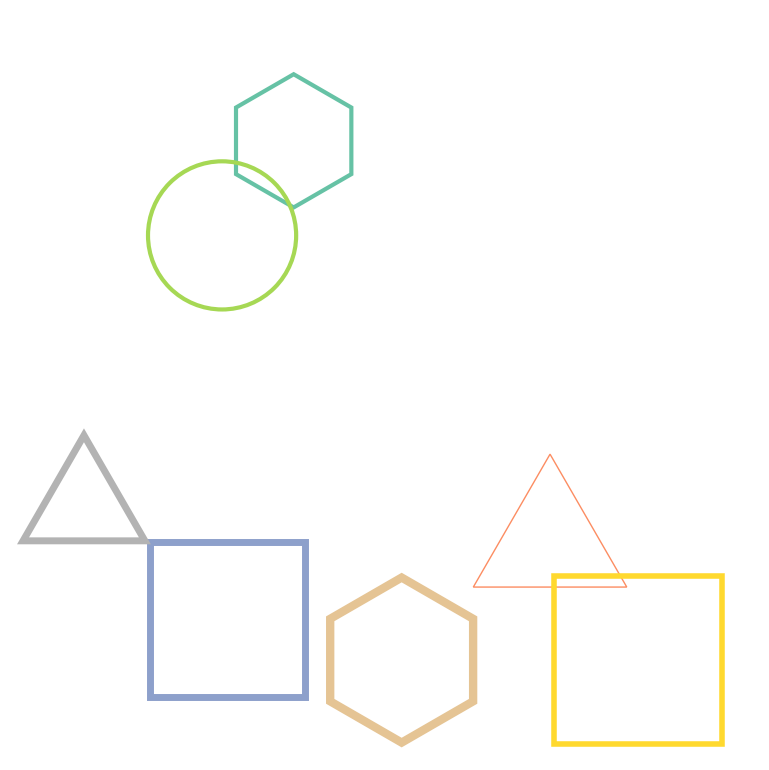[{"shape": "hexagon", "thickness": 1.5, "radius": 0.43, "center": [0.381, 0.817]}, {"shape": "triangle", "thickness": 0.5, "radius": 0.58, "center": [0.714, 0.295]}, {"shape": "square", "thickness": 2.5, "radius": 0.5, "center": [0.296, 0.195]}, {"shape": "circle", "thickness": 1.5, "radius": 0.48, "center": [0.288, 0.694]}, {"shape": "square", "thickness": 2, "radius": 0.55, "center": [0.828, 0.143]}, {"shape": "hexagon", "thickness": 3, "radius": 0.54, "center": [0.522, 0.143]}, {"shape": "triangle", "thickness": 2.5, "radius": 0.46, "center": [0.109, 0.343]}]